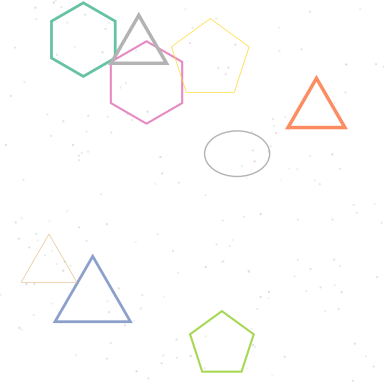[{"shape": "hexagon", "thickness": 2, "radius": 0.48, "center": [0.217, 0.897]}, {"shape": "triangle", "thickness": 2.5, "radius": 0.43, "center": [0.822, 0.711]}, {"shape": "triangle", "thickness": 2, "radius": 0.57, "center": [0.241, 0.221]}, {"shape": "hexagon", "thickness": 1.5, "radius": 0.53, "center": [0.381, 0.786]}, {"shape": "pentagon", "thickness": 1.5, "radius": 0.43, "center": [0.576, 0.105]}, {"shape": "pentagon", "thickness": 0.5, "radius": 0.53, "center": [0.546, 0.846]}, {"shape": "triangle", "thickness": 0.5, "radius": 0.42, "center": [0.127, 0.309]}, {"shape": "triangle", "thickness": 2.5, "radius": 0.42, "center": [0.36, 0.877]}, {"shape": "oval", "thickness": 1, "radius": 0.42, "center": [0.616, 0.601]}]